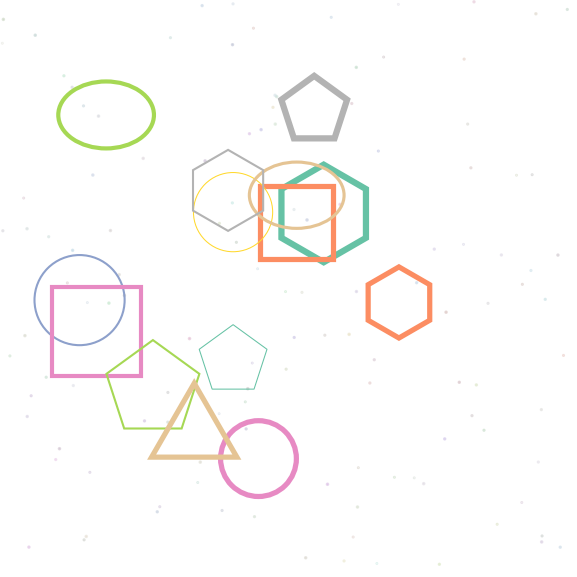[{"shape": "hexagon", "thickness": 3, "radius": 0.42, "center": [0.561, 0.63]}, {"shape": "pentagon", "thickness": 0.5, "radius": 0.31, "center": [0.404, 0.375]}, {"shape": "square", "thickness": 2.5, "radius": 0.31, "center": [0.513, 0.613]}, {"shape": "hexagon", "thickness": 2.5, "radius": 0.31, "center": [0.691, 0.475]}, {"shape": "circle", "thickness": 1, "radius": 0.39, "center": [0.138, 0.479]}, {"shape": "square", "thickness": 2, "radius": 0.39, "center": [0.167, 0.425]}, {"shape": "circle", "thickness": 2.5, "radius": 0.33, "center": [0.448, 0.205]}, {"shape": "oval", "thickness": 2, "radius": 0.41, "center": [0.184, 0.8]}, {"shape": "pentagon", "thickness": 1, "radius": 0.42, "center": [0.265, 0.326]}, {"shape": "circle", "thickness": 0.5, "radius": 0.34, "center": [0.404, 0.632]}, {"shape": "triangle", "thickness": 2.5, "radius": 0.43, "center": [0.336, 0.25]}, {"shape": "oval", "thickness": 1.5, "radius": 0.41, "center": [0.514, 0.661]}, {"shape": "pentagon", "thickness": 3, "radius": 0.3, "center": [0.544, 0.808]}, {"shape": "hexagon", "thickness": 1, "radius": 0.35, "center": [0.395, 0.669]}]